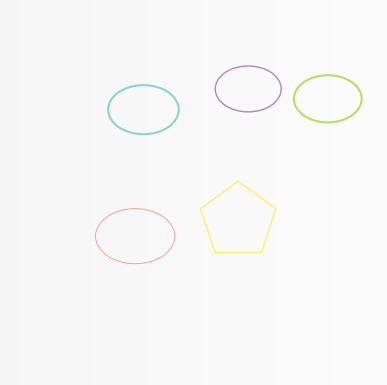[{"shape": "oval", "thickness": 1.5, "radius": 0.46, "center": [0.37, 0.715]}, {"shape": "oval", "thickness": 0.5, "radius": 0.51, "center": [0.349, 0.386]}, {"shape": "oval", "thickness": 1.5, "radius": 0.44, "center": [0.846, 0.743]}, {"shape": "oval", "thickness": 1, "radius": 0.43, "center": [0.641, 0.769]}, {"shape": "pentagon", "thickness": 1, "radius": 0.51, "center": [0.615, 0.427]}]